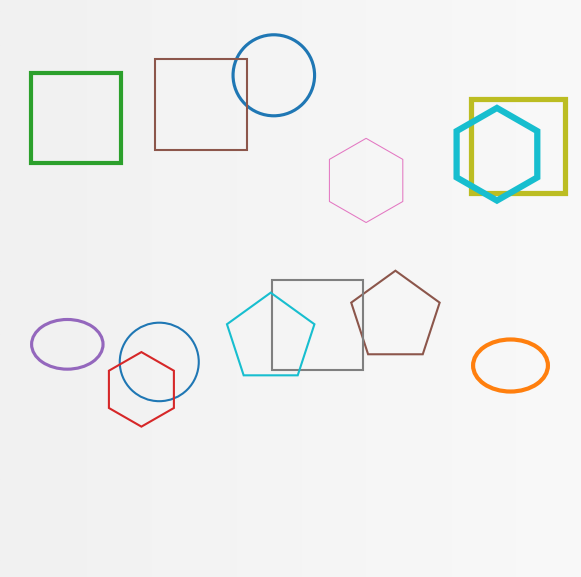[{"shape": "circle", "thickness": 1, "radius": 0.34, "center": [0.274, 0.372]}, {"shape": "circle", "thickness": 1.5, "radius": 0.35, "center": [0.471, 0.869]}, {"shape": "oval", "thickness": 2, "radius": 0.32, "center": [0.878, 0.366]}, {"shape": "square", "thickness": 2, "radius": 0.39, "center": [0.131, 0.795]}, {"shape": "hexagon", "thickness": 1, "radius": 0.32, "center": [0.243, 0.325]}, {"shape": "oval", "thickness": 1.5, "radius": 0.31, "center": [0.116, 0.403]}, {"shape": "pentagon", "thickness": 1, "radius": 0.4, "center": [0.68, 0.45]}, {"shape": "square", "thickness": 1, "radius": 0.39, "center": [0.346, 0.819]}, {"shape": "hexagon", "thickness": 0.5, "radius": 0.36, "center": [0.63, 0.687]}, {"shape": "square", "thickness": 1, "radius": 0.39, "center": [0.546, 0.437]}, {"shape": "square", "thickness": 2.5, "radius": 0.4, "center": [0.891, 0.746]}, {"shape": "hexagon", "thickness": 3, "radius": 0.4, "center": [0.855, 0.732]}, {"shape": "pentagon", "thickness": 1, "radius": 0.4, "center": [0.466, 0.413]}]